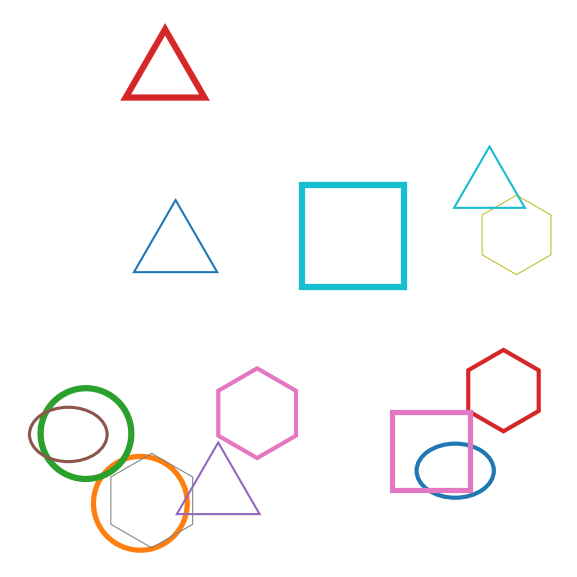[{"shape": "oval", "thickness": 2, "radius": 0.33, "center": [0.788, 0.184]}, {"shape": "triangle", "thickness": 1, "radius": 0.42, "center": [0.304, 0.569]}, {"shape": "circle", "thickness": 2.5, "radius": 0.41, "center": [0.243, 0.128]}, {"shape": "circle", "thickness": 3, "radius": 0.39, "center": [0.149, 0.248]}, {"shape": "triangle", "thickness": 3, "radius": 0.39, "center": [0.286, 0.87]}, {"shape": "hexagon", "thickness": 2, "radius": 0.35, "center": [0.872, 0.323]}, {"shape": "triangle", "thickness": 1, "radius": 0.41, "center": [0.378, 0.15]}, {"shape": "oval", "thickness": 1.5, "radius": 0.34, "center": [0.118, 0.247]}, {"shape": "square", "thickness": 2.5, "radius": 0.34, "center": [0.746, 0.218]}, {"shape": "hexagon", "thickness": 2, "radius": 0.39, "center": [0.445, 0.284]}, {"shape": "hexagon", "thickness": 0.5, "radius": 0.41, "center": [0.263, 0.132]}, {"shape": "hexagon", "thickness": 0.5, "radius": 0.34, "center": [0.894, 0.592]}, {"shape": "triangle", "thickness": 1, "radius": 0.35, "center": [0.848, 0.675]}, {"shape": "square", "thickness": 3, "radius": 0.44, "center": [0.611, 0.59]}]